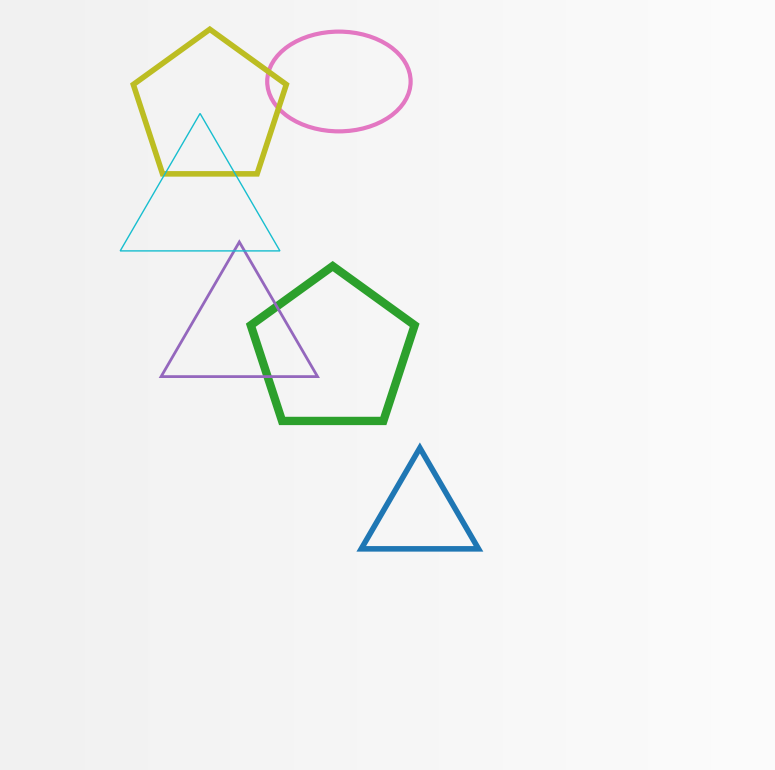[{"shape": "triangle", "thickness": 2, "radius": 0.44, "center": [0.542, 0.331]}, {"shape": "pentagon", "thickness": 3, "radius": 0.56, "center": [0.429, 0.543]}, {"shape": "triangle", "thickness": 1, "radius": 0.58, "center": [0.309, 0.569]}, {"shape": "oval", "thickness": 1.5, "radius": 0.46, "center": [0.437, 0.894]}, {"shape": "pentagon", "thickness": 2, "radius": 0.52, "center": [0.271, 0.858]}, {"shape": "triangle", "thickness": 0.5, "radius": 0.59, "center": [0.258, 0.734]}]